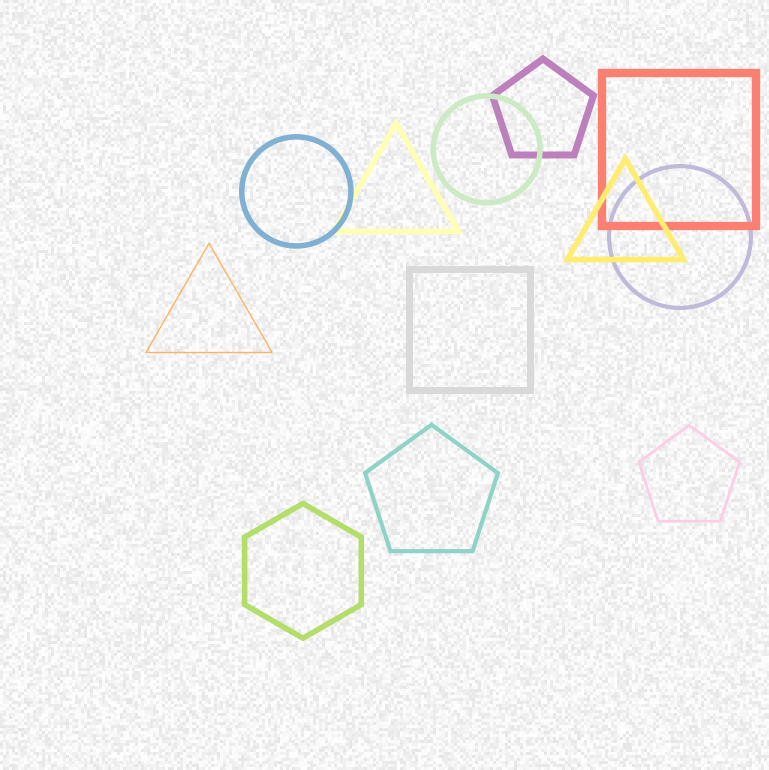[{"shape": "pentagon", "thickness": 1.5, "radius": 0.45, "center": [0.56, 0.358]}, {"shape": "triangle", "thickness": 2, "radius": 0.47, "center": [0.514, 0.746]}, {"shape": "circle", "thickness": 1.5, "radius": 0.46, "center": [0.883, 0.692]}, {"shape": "square", "thickness": 3, "radius": 0.5, "center": [0.882, 0.806]}, {"shape": "circle", "thickness": 2, "radius": 0.35, "center": [0.385, 0.751]}, {"shape": "triangle", "thickness": 0.5, "radius": 0.47, "center": [0.271, 0.589]}, {"shape": "hexagon", "thickness": 2, "radius": 0.44, "center": [0.393, 0.259]}, {"shape": "pentagon", "thickness": 1, "radius": 0.34, "center": [0.895, 0.379]}, {"shape": "square", "thickness": 2.5, "radius": 0.39, "center": [0.61, 0.572]}, {"shape": "pentagon", "thickness": 2.5, "radius": 0.34, "center": [0.705, 0.855]}, {"shape": "circle", "thickness": 2, "radius": 0.35, "center": [0.632, 0.806]}, {"shape": "triangle", "thickness": 2, "radius": 0.44, "center": [0.812, 0.707]}]